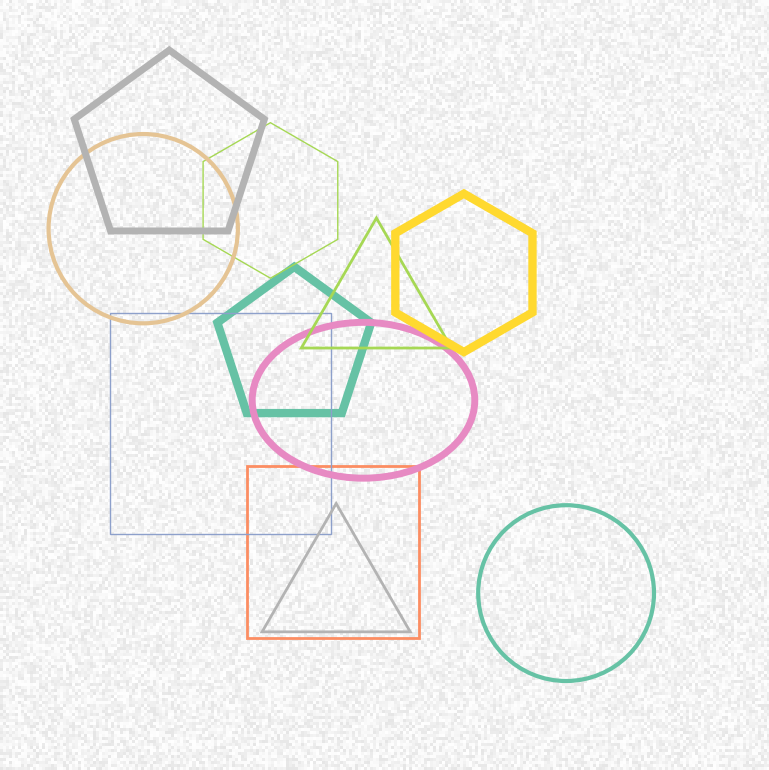[{"shape": "circle", "thickness": 1.5, "radius": 0.57, "center": [0.735, 0.23]}, {"shape": "pentagon", "thickness": 3, "radius": 0.53, "center": [0.382, 0.548]}, {"shape": "square", "thickness": 1, "radius": 0.56, "center": [0.432, 0.283]}, {"shape": "square", "thickness": 0.5, "radius": 0.72, "center": [0.286, 0.45]}, {"shape": "oval", "thickness": 2.5, "radius": 0.72, "center": [0.472, 0.48]}, {"shape": "hexagon", "thickness": 0.5, "radius": 0.5, "center": [0.351, 0.74]}, {"shape": "triangle", "thickness": 1, "radius": 0.56, "center": [0.489, 0.604]}, {"shape": "hexagon", "thickness": 3, "radius": 0.51, "center": [0.602, 0.646]}, {"shape": "circle", "thickness": 1.5, "radius": 0.61, "center": [0.186, 0.703]}, {"shape": "triangle", "thickness": 1, "radius": 0.56, "center": [0.437, 0.235]}, {"shape": "pentagon", "thickness": 2.5, "radius": 0.65, "center": [0.22, 0.805]}]